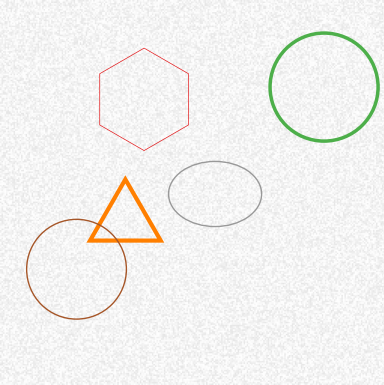[{"shape": "hexagon", "thickness": 0.5, "radius": 0.67, "center": [0.374, 0.742]}, {"shape": "circle", "thickness": 2.5, "radius": 0.7, "center": [0.842, 0.774]}, {"shape": "triangle", "thickness": 3, "radius": 0.53, "center": [0.326, 0.428]}, {"shape": "circle", "thickness": 1, "radius": 0.65, "center": [0.199, 0.301]}, {"shape": "oval", "thickness": 1, "radius": 0.6, "center": [0.559, 0.496]}]